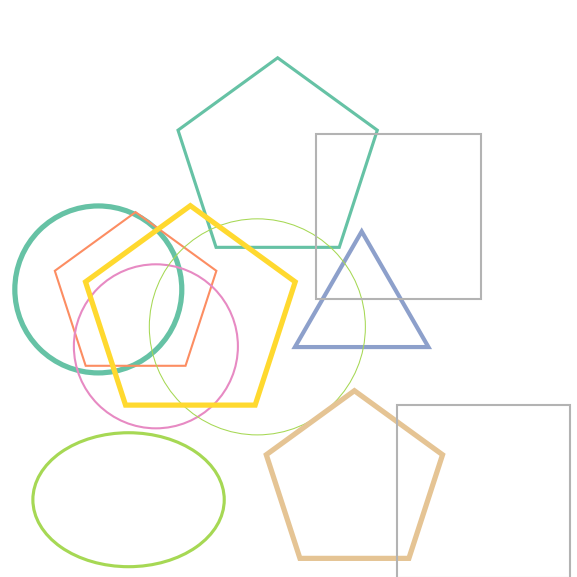[{"shape": "circle", "thickness": 2.5, "radius": 0.72, "center": [0.17, 0.498]}, {"shape": "pentagon", "thickness": 1.5, "radius": 0.91, "center": [0.481, 0.718]}, {"shape": "pentagon", "thickness": 1, "radius": 0.74, "center": [0.235, 0.485]}, {"shape": "triangle", "thickness": 2, "radius": 0.67, "center": [0.626, 0.465]}, {"shape": "circle", "thickness": 1, "radius": 0.71, "center": [0.27, 0.399]}, {"shape": "circle", "thickness": 0.5, "radius": 0.94, "center": [0.446, 0.433]}, {"shape": "oval", "thickness": 1.5, "radius": 0.83, "center": [0.223, 0.134]}, {"shape": "pentagon", "thickness": 2.5, "radius": 0.95, "center": [0.33, 0.452]}, {"shape": "pentagon", "thickness": 2.5, "radius": 0.8, "center": [0.614, 0.162]}, {"shape": "square", "thickness": 1, "radius": 0.71, "center": [0.691, 0.624]}, {"shape": "square", "thickness": 1, "radius": 0.75, "center": [0.837, 0.149]}]